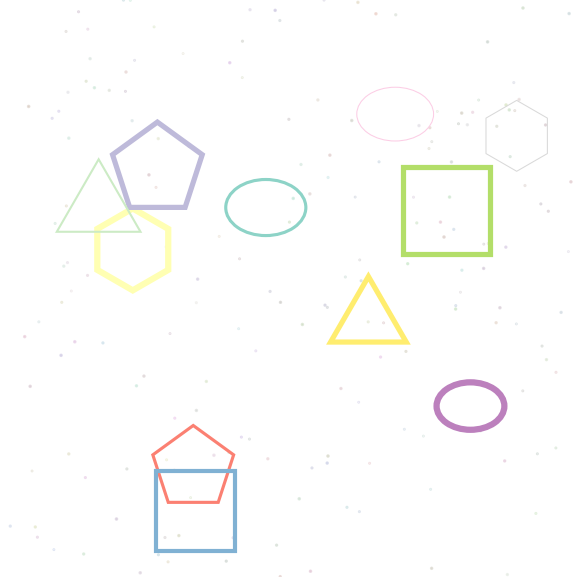[{"shape": "oval", "thickness": 1.5, "radius": 0.35, "center": [0.46, 0.64]}, {"shape": "hexagon", "thickness": 3, "radius": 0.35, "center": [0.23, 0.567]}, {"shape": "pentagon", "thickness": 2.5, "radius": 0.41, "center": [0.273, 0.706]}, {"shape": "pentagon", "thickness": 1.5, "radius": 0.37, "center": [0.335, 0.189]}, {"shape": "square", "thickness": 2, "radius": 0.34, "center": [0.339, 0.114]}, {"shape": "square", "thickness": 2.5, "radius": 0.38, "center": [0.773, 0.635]}, {"shape": "oval", "thickness": 0.5, "radius": 0.33, "center": [0.684, 0.802]}, {"shape": "hexagon", "thickness": 0.5, "radius": 0.31, "center": [0.895, 0.764]}, {"shape": "oval", "thickness": 3, "radius": 0.29, "center": [0.815, 0.296]}, {"shape": "triangle", "thickness": 1, "radius": 0.42, "center": [0.171, 0.64]}, {"shape": "triangle", "thickness": 2.5, "radius": 0.38, "center": [0.638, 0.445]}]